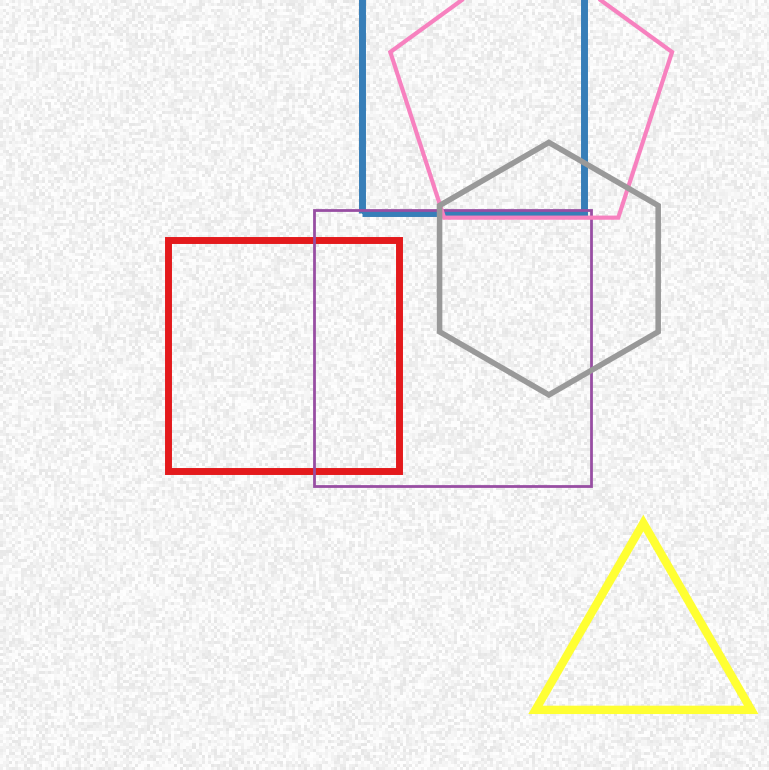[{"shape": "square", "thickness": 2.5, "radius": 0.75, "center": [0.368, 0.538]}, {"shape": "square", "thickness": 2.5, "radius": 0.72, "center": [0.614, 0.867]}, {"shape": "square", "thickness": 1, "radius": 0.9, "center": [0.588, 0.548]}, {"shape": "triangle", "thickness": 3, "radius": 0.81, "center": [0.836, 0.159]}, {"shape": "pentagon", "thickness": 1.5, "radius": 0.96, "center": [0.69, 0.873]}, {"shape": "hexagon", "thickness": 2, "radius": 0.82, "center": [0.713, 0.651]}]